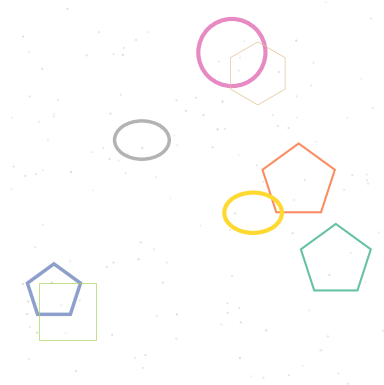[{"shape": "pentagon", "thickness": 1.5, "radius": 0.48, "center": [0.872, 0.323]}, {"shape": "pentagon", "thickness": 1.5, "radius": 0.49, "center": [0.776, 0.529]}, {"shape": "pentagon", "thickness": 2.5, "radius": 0.36, "center": [0.14, 0.242]}, {"shape": "circle", "thickness": 3, "radius": 0.44, "center": [0.602, 0.864]}, {"shape": "square", "thickness": 0.5, "radius": 0.37, "center": [0.174, 0.192]}, {"shape": "oval", "thickness": 3, "radius": 0.37, "center": [0.657, 0.447]}, {"shape": "hexagon", "thickness": 0.5, "radius": 0.41, "center": [0.67, 0.809]}, {"shape": "oval", "thickness": 2.5, "radius": 0.36, "center": [0.369, 0.636]}]